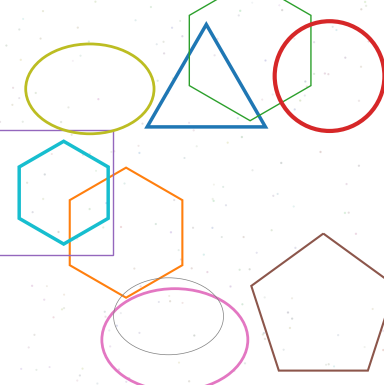[{"shape": "triangle", "thickness": 2.5, "radius": 0.89, "center": [0.536, 0.759]}, {"shape": "hexagon", "thickness": 1.5, "radius": 0.84, "center": [0.327, 0.396]}, {"shape": "hexagon", "thickness": 1, "radius": 0.91, "center": [0.65, 0.869]}, {"shape": "circle", "thickness": 3, "radius": 0.71, "center": [0.856, 0.802]}, {"shape": "square", "thickness": 1, "radius": 0.81, "center": [0.131, 0.5]}, {"shape": "pentagon", "thickness": 1.5, "radius": 0.98, "center": [0.84, 0.197]}, {"shape": "oval", "thickness": 2, "radius": 0.95, "center": [0.454, 0.118]}, {"shape": "oval", "thickness": 0.5, "radius": 0.71, "center": [0.438, 0.178]}, {"shape": "oval", "thickness": 2, "radius": 0.83, "center": [0.233, 0.769]}, {"shape": "hexagon", "thickness": 2.5, "radius": 0.67, "center": [0.165, 0.5]}]